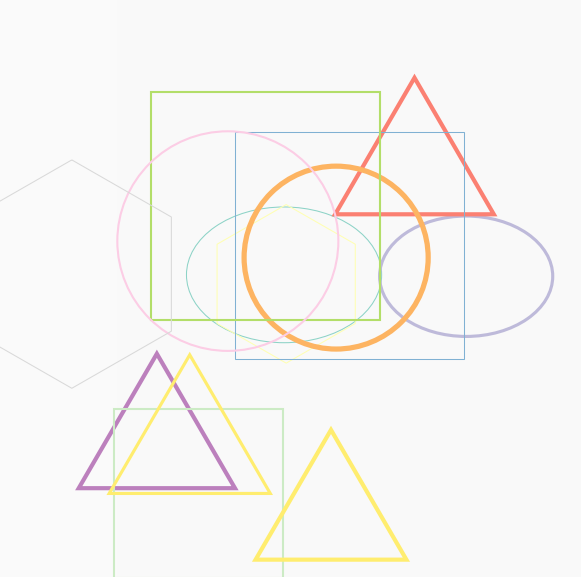[{"shape": "oval", "thickness": 0.5, "radius": 0.84, "center": [0.489, 0.523]}, {"shape": "hexagon", "thickness": 0.5, "radius": 0.69, "center": [0.492, 0.508]}, {"shape": "oval", "thickness": 1.5, "radius": 0.74, "center": [0.802, 0.521]}, {"shape": "triangle", "thickness": 2, "radius": 0.79, "center": [0.713, 0.707]}, {"shape": "square", "thickness": 0.5, "radius": 0.98, "center": [0.601, 0.574]}, {"shape": "circle", "thickness": 2.5, "radius": 0.79, "center": [0.578, 0.553]}, {"shape": "square", "thickness": 1, "radius": 0.98, "center": [0.457, 0.642]}, {"shape": "circle", "thickness": 1, "radius": 0.95, "center": [0.392, 0.582]}, {"shape": "hexagon", "thickness": 0.5, "radius": 0.99, "center": [0.124, 0.525]}, {"shape": "triangle", "thickness": 2, "radius": 0.78, "center": [0.27, 0.231]}, {"shape": "square", "thickness": 1, "radius": 0.73, "center": [0.342, 0.144]}, {"shape": "triangle", "thickness": 2, "radius": 0.75, "center": [0.569, 0.105]}, {"shape": "triangle", "thickness": 1.5, "radius": 0.8, "center": [0.326, 0.225]}]